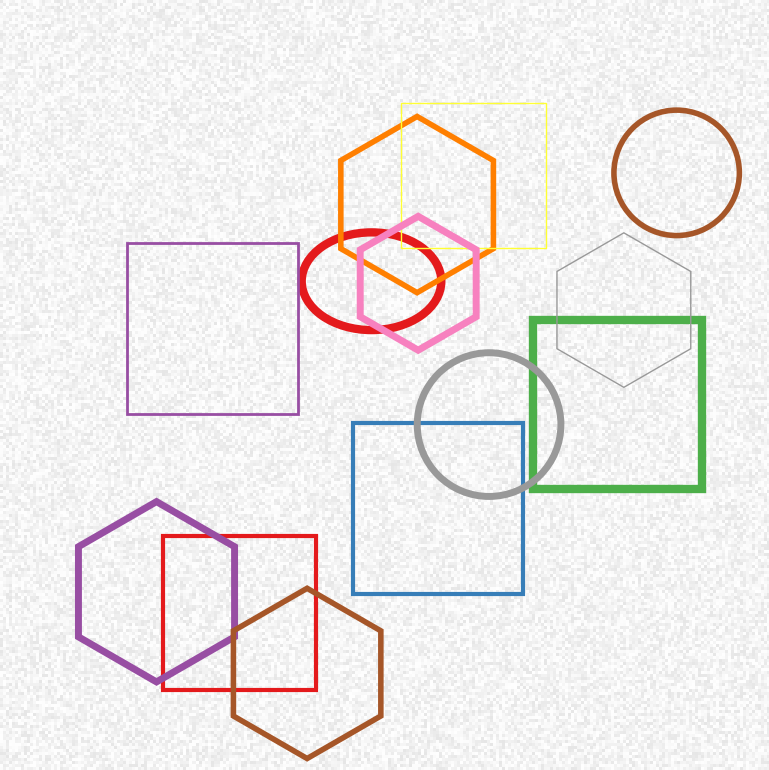[{"shape": "square", "thickness": 1.5, "radius": 0.5, "center": [0.311, 0.204]}, {"shape": "oval", "thickness": 3, "radius": 0.45, "center": [0.482, 0.635]}, {"shape": "square", "thickness": 1.5, "radius": 0.55, "center": [0.569, 0.339]}, {"shape": "square", "thickness": 3, "radius": 0.55, "center": [0.801, 0.474]}, {"shape": "square", "thickness": 1, "radius": 0.56, "center": [0.276, 0.574]}, {"shape": "hexagon", "thickness": 2.5, "radius": 0.59, "center": [0.203, 0.231]}, {"shape": "hexagon", "thickness": 2, "radius": 0.57, "center": [0.542, 0.734]}, {"shape": "square", "thickness": 0.5, "radius": 0.47, "center": [0.615, 0.772]}, {"shape": "circle", "thickness": 2, "radius": 0.41, "center": [0.879, 0.776]}, {"shape": "hexagon", "thickness": 2, "radius": 0.55, "center": [0.399, 0.125]}, {"shape": "hexagon", "thickness": 2.5, "radius": 0.43, "center": [0.543, 0.632]}, {"shape": "circle", "thickness": 2.5, "radius": 0.47, "center": [0.635, 0.449]}, {"shape": "hexagon", "thickness": 0.5, "radius": 0.5, "center": [0.81, 0.597]}]